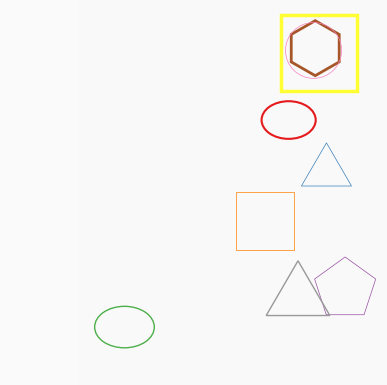[{"shape": "oval", "thickness": 1.5, "radius": 0.35, "center": [0.745, 0.688]}, {"shape": "triangle", "thickness": 0.5, "radius": 0.37, "center": [0.843, 0.554]}, {"shape": "oval", "thickness": 1, "radius": 0.38, "center": [0.321, 0.15]}, {"shape": "pentagon", "thickness": 0.5, "radius": 0.41, "center": [0.891, 0.25]}, {"shape": "square", "thickness": 0.5, "radius": 0.38, "center": [0.684, 0.427]}, {"shape": "square", "thickness": 2.5, "radius": 0.49, "center": [0.823, 0.863]}, {"shape": "hexagon", "thickness": 2, "radius": 0.36, "center": [0.813, 0.875]}, {"shape": "circle", "thickness": 0.5, "radius": 0.36, "center": [0.809, 0.869]}, {"shape": "triangle", "thickness": 1, "radius": 0.47, "center": [0.769, 0.228]}]